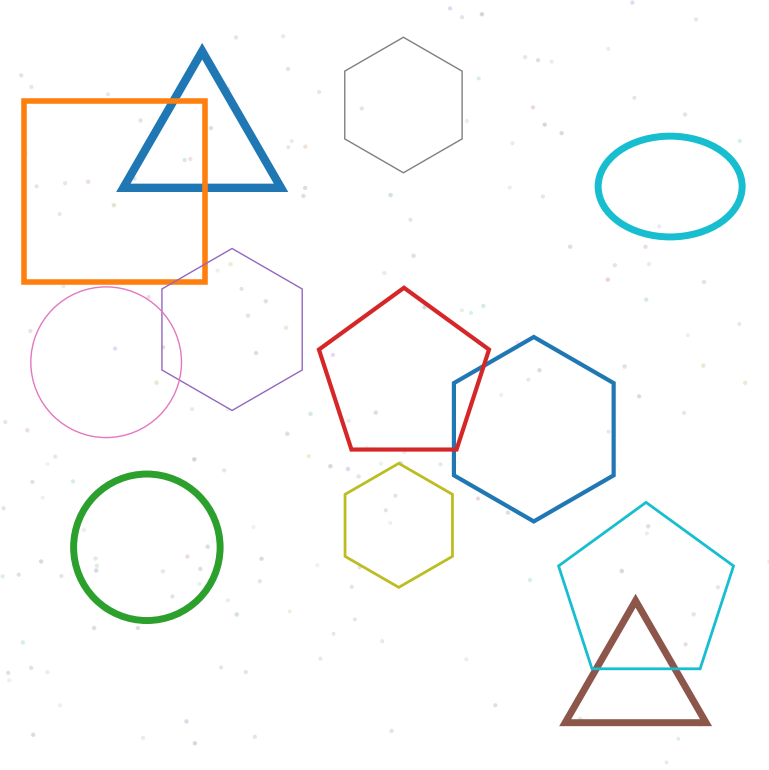[{"shape": "triangle", "thickness": 3, "radius": 0.59, "center": [0.263, 0.815]}, {"shape": "hexagon", "thickness": 1.5, "radius": 0.6, "center": [0.693, 0.443]}, {"shape": "square", "thickness": 2, "radius": 0.59, "center": [0.149, 0.751]}, {"shape": "circle", "thickness": 2.5, "radius": 0.48, "center": [0.191, 0.289]}, {"shape": "pentagon", "thickness": 1.5, "radius": 0.58, "center": [0.525, 0.51]}, {"shape": "hexagon", "thickness": 0.5, "radius": 0.53, "center": [0.301, 0.572]}, {"shape": "triangle", "thickness": 2.5, "radius": 0.53, "center": [0.825, 0.114]}, {"shape": "circle", "thickness": 0.5, "radius": 0.49, "center": [0.138, 0.53]}, {"shape": "hexagon", "thickness": 0.5, "radius": 0.44, "center": [0.524, 0.864]}, {"shape": "hexagon", "thickness": 1, "radius": 0.4, "center": [0.518, 0.318]}, {"shape": "oval", "thickness": 2.5, "radius": 0.47, "center": [0.87, 0.758]}, {"shape": "pentagon", "thickness": 1, "radius": 0.6, "center": [0.839, 0.228]}]